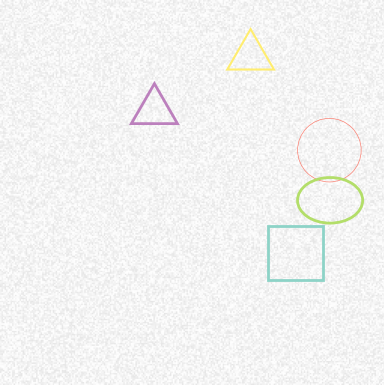[{"shape": "square", "thickness": 2, "radius": 0.35, "center": [0.768, 0.343]}, {"shape": "circle", "thickness": 0.5, "radius": 0.41, "center": [0.856, 0.61]}, {"shape": "oval", "thickness": 2, "radius": 0.42, "center": [0.857, 0.48]}, {"shape": "triangle", "thickness": 2, "radius": 0.35, "center": [0.401, 0.713]}, {"shape": "triangle", "thickness": 1.5, "radius": 0.35, "center": [0.651, 0.854]}]